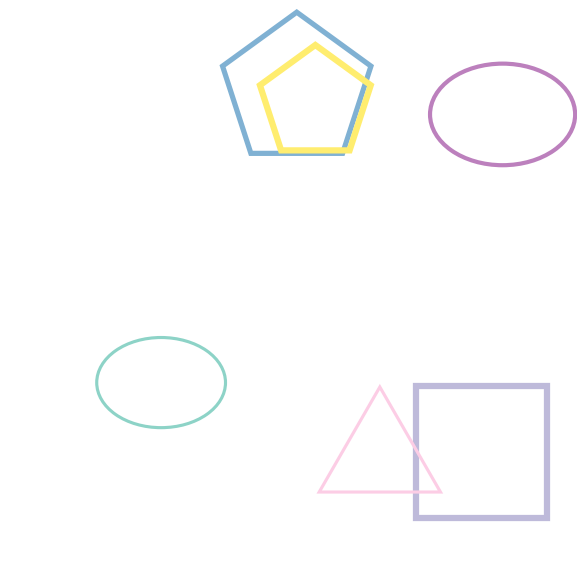[{"shape": "oval", "thickness": 1.5, "radius": 0.56, "center": [0.279, 0.337]}, {"shape": "square", "thickness": 3, "radius": 0.57, "center": [0.833, 0.217]}, {"shape": "pentagon", "thickness": 2.5, "radius": 0.68, "center": [0.514, 0.843]}, {"shape": "triangle", "thickness": 1.5, "radius": 0.61, "center": [0.658, 0.208]}, {"shape": "oval", "thickness": 2, "radius": 0.63, "center": [0.87, 0.801]}, {"shape": "pentagon", "thickness": 3, "radius": 0.5, "center": [0.546, 0.82]}]